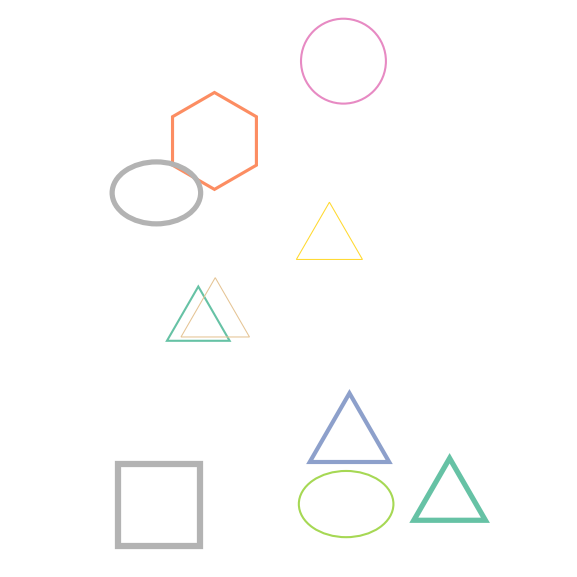[{"shape": "triangle", "thickness": 2.5, "radius": 0.36, "center": [0.779, 0.134]}, {"shape": "triangle", "thickness": 1, "radius": 0.31, "center": [0.343, 0.44]}, {"shape": "hexagon", "thickness": 1.5, "radius": 0.42, "center": [0.371, 0.755]}, {"shape": "triangle", "thickness": 2, "radius": 0.4, "center": [0.605, 0.239]}, {"shape": "circle", "thickness": 1, "radius": 0.37, "center": [0.595, 0.893]}, {"shape": "oval", "thickness": 1, "radius": 0.41, "center": [0.599, 0.126]}, {"shape": "triangle", "thickness": 0.5, "radius": 0.33, "center": [0.57, 0.583]}, {"shape": "triangle", "thickness": 0.5, "radius": 0.34, "center": [0.373, 0.45]}, {"shape": "oval", "thickness": 2.5, "radius": 0.38, "center": [0.271, 0.665]}, {"shape": "square", "thickness": 3, "radius": 0.35, "center": [0.275, 0.124]}]